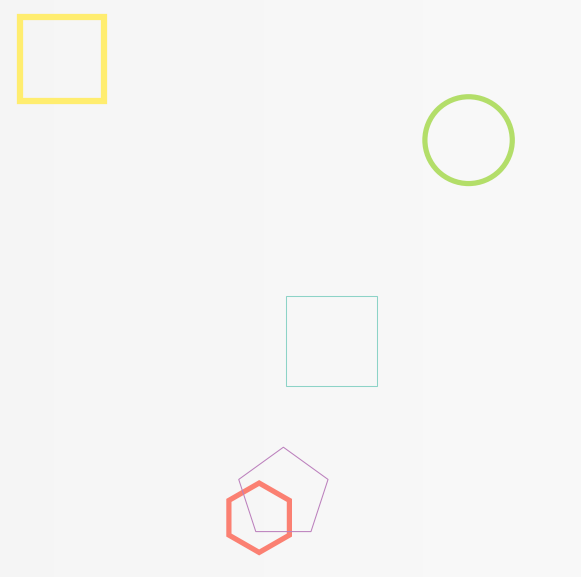[{"shape": "square", "thickness": 0.5, "radius": 0.39, "center": [0.57, 0.408]}, {"shape": "hexagon", "thickness": 2.5, "radius": 0.3, "center": [0.446, 0.103]}, {"shape": "circle", "thickness": 2.5, "radius": 0.38, "center": [0.806, 0.756]}, {"shape": "pentagon", "thickness": 0.5, "radius": 0.4, "center": [0.488, 0.144]}, {"shape": "square", "thickness": 3, "radius": 0.36, "center": [0.107, 0.897]}]